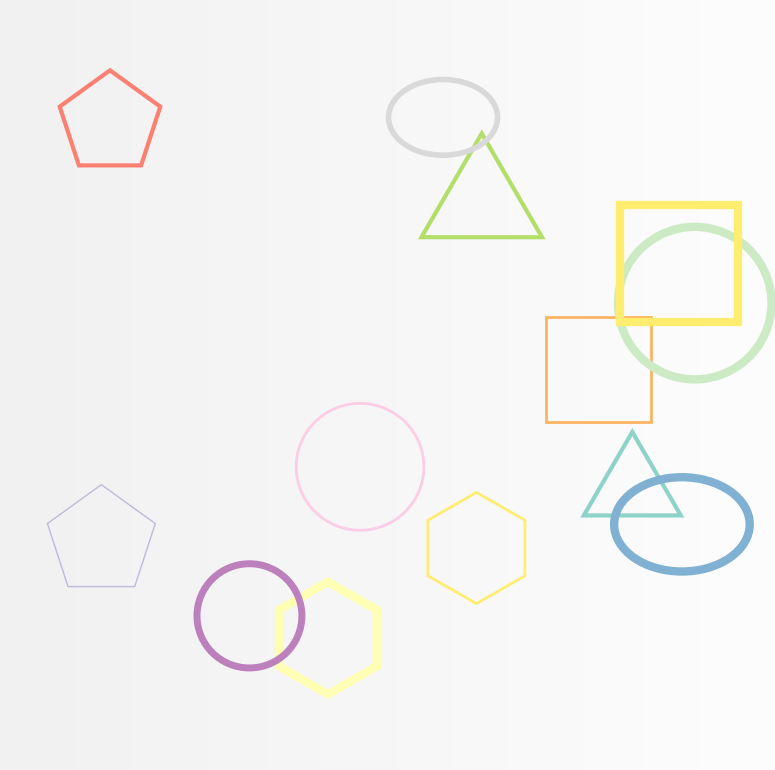[{"shape": "triangle", "thickness": 1.5, "radius": 0.36, "center": [0.816, 0.367]}, {"shape": "hexagon", "thickness": 3, "radius": 0.36, "center": [0.423, 0.171]}, {"shape": "pentagon", "thickness": 0.5, "radius": 0.37, "center": [0.131, 0.297]}, {"shape": "pentagon", "thickness": 1.5, "radius": 0.34, "center": [0.142, 0.84]}, {"shape": "oval", "thickness": 3, "radius": 0.44, "center": [0.88, 0.319]}, {"shape": "square", "thickness": 1, "radius": 0.34, "center": [0.772, 0.52]}, {"shape": "triangle", "thickness": 1.5, "radius": 0.45, "center": [0.622, 0.737]}, {"shape": "circle", "thickness": 1, "radius": 0.41, "center": [0.465, 0.394]}, {"shape": "oval", "thickness": 2, "radius": 0.35, "center": [0.572, 0.848]}, {"shape": "circle", "thickness": 2.5, "radius": 0.34, "center": [0.322, 0.2]}, {"shape": "circle", "thickness": 3, "radius": 0.5, "center": [0.896, 0.606]}, {"shape": "hexagon", "thickness": 1, "radius": 0.36, "center": [0.615, 0.288]}, {"shape": "square", "thickness": 3, "radius": 0.38, "center": [0.876, 0.658]}]